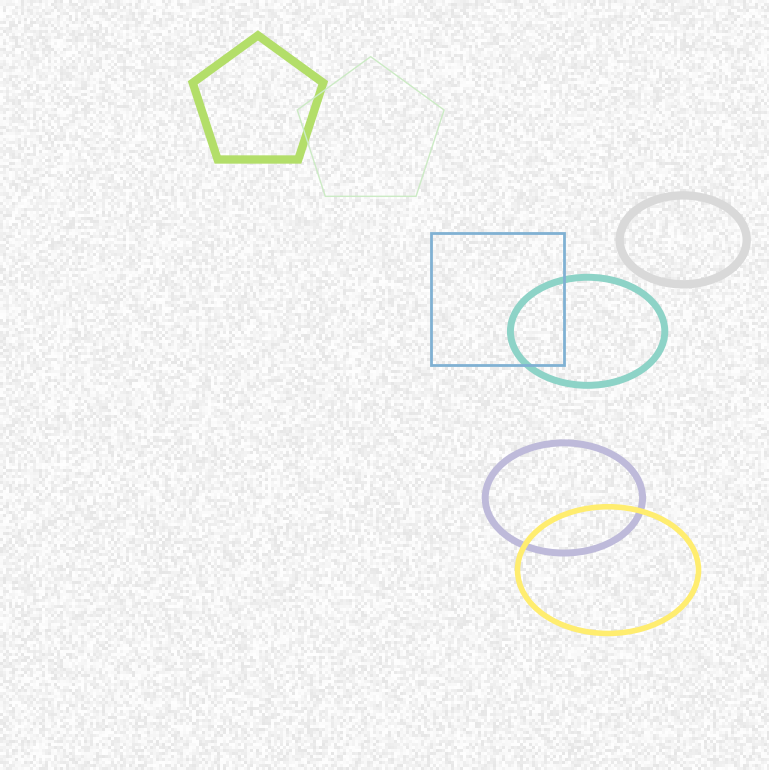[{"shape": "oval", "thickness": 2.5, "radius": 0.5, "center": [0.763, 0.57]}, {"shape": "oval", "thickness": 2.5, "radius": 0.51, "center": [0.732, 0.353]}, {"shape": "square", "thickness": 1, "radius": 0.43, "center": [0.646, 0.612]}, {"shape": "pentagon", "thickness": 3, "radius": 0.45, "center": [0.335, 0.865]}, {"shape": "oval", "thickness": 3, "radius": 0.41, "center": [0.887, 0.688]}, {"shape": "pentagon", "thickness": 0.5, "radius": 0.5, "center": [0.481, 0.826]}, {"shape": "oval", "thickness": 2, "radius": 0.59, "center": [0.79, 0.26]}]